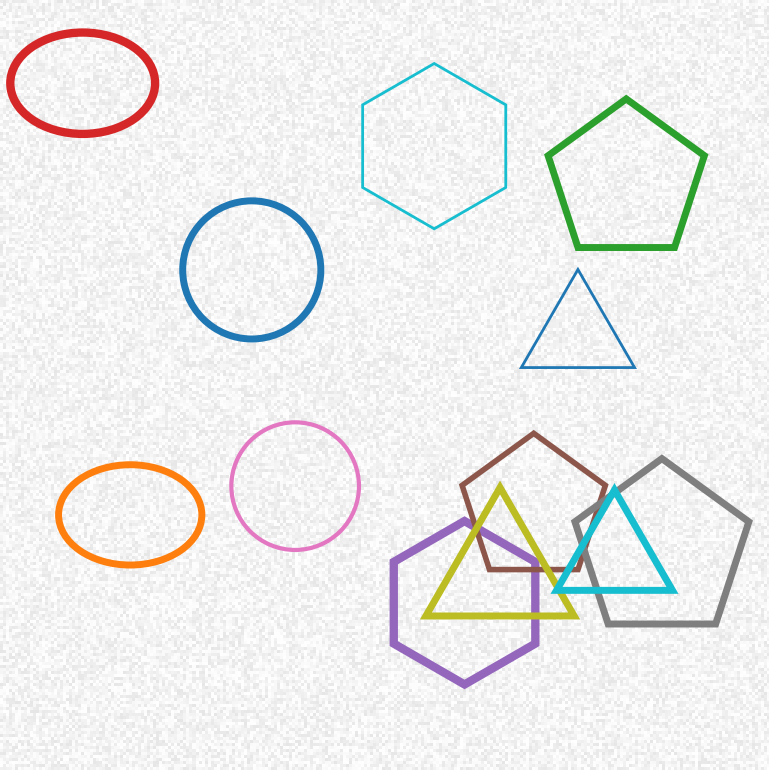[{"shape": "circle", "thickness": 2.5, "radius": 0.45, "center": [0.327, 0.649]}, {"shape": "triangle", "thickness": 1, "radius": 0.42, "center": [0.751, 0.565]}, {"shape": "oval", "thickness": 2.5, "radius": 0.47, "center": [0.169, 0.331]}, {"shape": "pentagon", "thickness": 2.5, "radius": 0.53, "center": [0.813, 0.765]}, {"shape": "oval", "thickness": 3, "radius": 0.47, "center": [0.107, 0.892]}, {"shape": "hexagon", "thickness": 3, "radius": 0.53, "center": [0.603, 0.217]}, {"shape": "pentagon", "thickness": 2, "radius": 0.49, "center": [0.693, 0.339]}, {"shape": "circle", "thickness": 1.5, "radius": 0.41, "center": [0.383, 0.369]}, {"shape": "pentagon", "thickness": 2.5, "radius": 0.59, "center": [0.86, 0.286]}, {"shape": "triangle", "thickness": 2.5, "radius": 0.56, "center": [0.649, 0.256]}, {"shape": "triangle", "thickness": 2.5, "radius": 0.43, "center": [0.798, 0.277]}, {"shape": "hexagon", "thickness": 1, "radius": 0.54, "center": [0.564, 0.81]}]